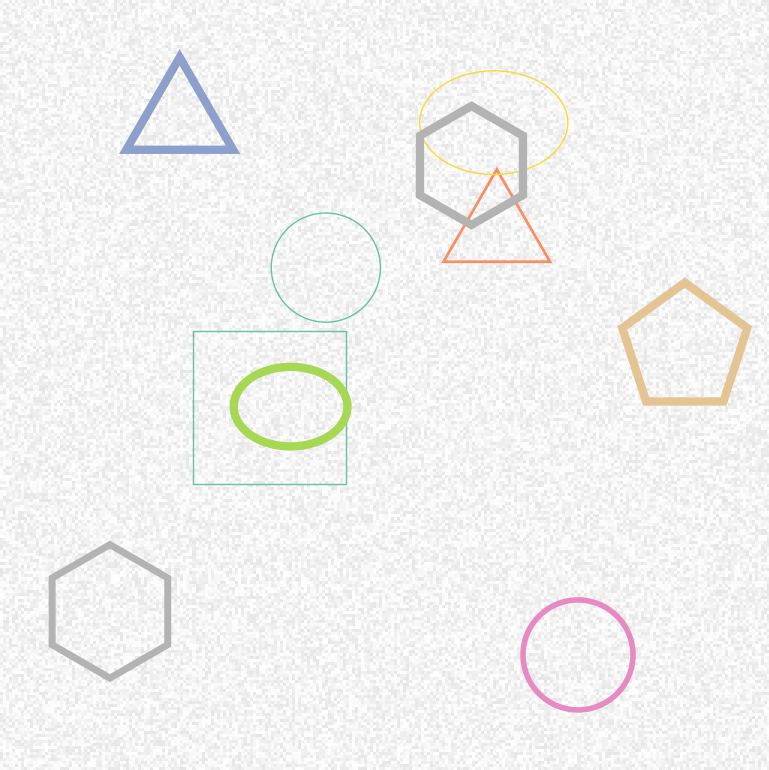[{"shape": "square", "thickness": 0.5, "radius": 0.5, "center": [0.35, 0.471]}, {"shape": "circle", "thickness": 0.5, "radius": 0.35, "center": [0.423, 0.652]}, {"shape": "triangle", "thickness": 1, "radius": 0.4, "center": [0.645, 0.7]}, {"shape": "triangle", "thickness": 3, "radius": 0.4, "center": [0.233, 0.846]}, {"shape": "circle", "thickness": 2, "radius": 0.36, "center": [0.751, 0.149]}, {"shape": "oval", "thickness": 3, "radius": 0.37, "center": [0.377, 0.472]}, {"shape": "oval", "thickness": 0.5, "radius": 0.48, "center": [0.641, 0.841]}, {"shape": "pentagon", "thickness": 3, "radius": 0.43, "center": [0.889, 0.548]}, {"shape": "hexagon", "thickness": 3, "radius": 0.39, "center": [0.612, 0.785]}, {"shape": "hexagon", "thickness": 2.5, "radius": 0.43, "center": [0.143, 0.206]}]